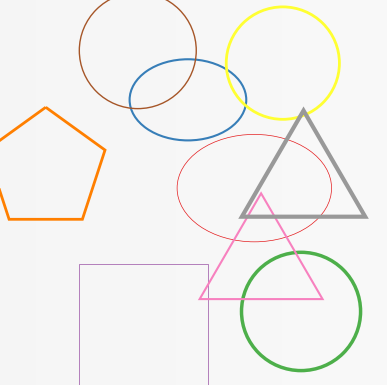[{"shape": "oval", "thickness": 0.5, "radius": 1.0, "center": [0.656, 0.511]}, {"shape": "oval", "thickness": 1.5, "radius": 0.75, "center": [0.485, 0.741]}, {"shape": "circle", "thickness": 2.5, "radius": 0.77, "center": [0.777, 0.191]}, {"shape": "square", "thickness": 0.5, "radius": 0.83, "center": [0.371, 0.147]}, {"shape": "pentagon", "thickness": 2, "radius": 0.8, "center": [0.118, 0.561]}, {"shape": "circle", "thickness": 2, "radius": 0.73, "center": [0.73, 0.836]}, {"shape": "circle", "thickness": 1, "radius": 0.75, "center": [0.356, 0.869]}, {"shape": "triangle", "thickness": 1.5, "radius": 0.92, "center": [0.674, 0.315]}, {"shape": "triangle", "thickness": 3, "radius": 0.92, "center": [0.783, 0.529]}]